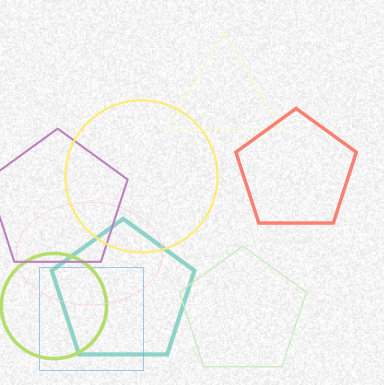[{"shape": "pentagon", "thickness": 3, "radius": 0.97, "center": [0.32, 0.237]}, {"shape": "triangle", "thickness": 0.5, "radius": 0.83, "center": [0.582, 0.75]}, {"shape": "pentagon", "thickness": 2.5, "radius": 0.82, "center": [0.769, 0.554]}, {"shape": "square", "thickness": 0.5, "radius": 0.67, "center": [0.236, 0.173]}, {"shape": "circle", "thickness": 2.5, "radius": 0.68, "center": [0.14, 0.205]}, {"shape": "oval", "thickness": 0.5, "radius": 0.95, "center": [0.232, 0.341]}, {"shape": "pentagon", "thickness": 1.5, "radius": 0.96, "center": [0.15, 0.475]}, {"shape": "pentagon", "thickness": 1, "radius": 0.87, "center": [0.631, 0.188]}, {"shape": "circle", "thickness": 1.5, "radius": 0.99, "center": [0.367, 0.542]}]